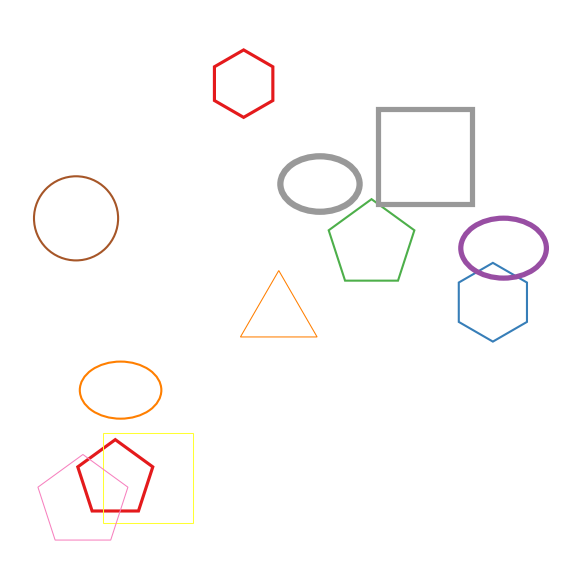[{"shape": "pentagon", "thickness": 1.5, "radius": 0.34, "center": [0.2, 0.17]}, {"shape": "hexagon", "thickness": 1.5, "radius": 0.29, "center": [0.422, 0.854]}, {"shape": "hexagon", "thickness": 1, "radius": 0.34, "center": [0.853, 0.476]}, {"shape": "pentagon", "thickness": 1, "radius": 0.39, "center": [0.643, 0.576]}, {"shape": "oval", "thickness": 2.5, "radius": 0.37, "center": [0.872, 0.569]}, {"shape": "triangle", "thickness": 0.5, "radius": 0.38, "center": [0.483, 0.454]}, {"shape": "oval", "thickness": 1, "radius": 0.35, "center": [0.209, 0.324]}, {"shape": "square", "thickness": 0.5, "radius": 0.39, "center": [0.257, 0.172]}, {"shape": "circle", "thickness": 1, "radius": 0.36, "center": [0.132, 0.621]}, {"shape": "pentagon", "thickness": 0.5, "radius": 0.41, "center": [0.144, 0.13]}, {"shape": "square", "thickness": 2.5, "radius": 0.41, "center": [0.736, 0.728]}, {"shape": "oval", "thickness": 3, "radius": 0.34, "center": [0.554, 0.68]}]